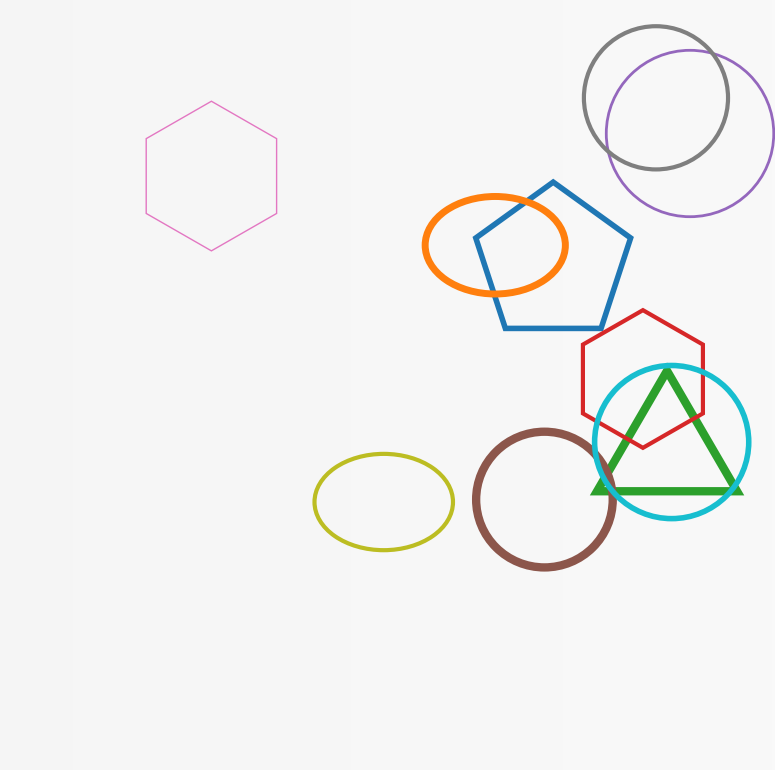[{"shape": "pentagon", "thickness": 2, "radius": 0.53, "center": [0.714, 0.658]}, {"shape": "oval", "thickness": 2.5, "radius": 0.45, "center": [0.639, 0.682]}, {"shape": "triangle", "thickness": 3, "radius": 0.52, "center": [0.861, 0.414]}, {"shape": "hexagon", "thickness": 1.5, "radius": 0.45, "center": [0.83, 0.508]}, {"shape": "circle", "thickness": 1, "radius": 0.54, "center": [0.89, 0.827]}, {"shape": "circle", "thickness": 3, "radius": 0.44, "center": [0.703, 0.351]}, {"shape": "hexagon", "thickness": 0.5, "radius": 0.49, "center": [0.273, 0.771]}, {"shape": "circle", "thickness": 1.5, "radius": 0.46, "center": [0.846, 0.873]}, {"shape": "oval", "thickness": 1.5, "radius": 0.45, "center": [0.495, 0.348]}, {"shape": "circle", "thickness": 2, "radius": 0.5, "center": [0.867, 0.426]}]